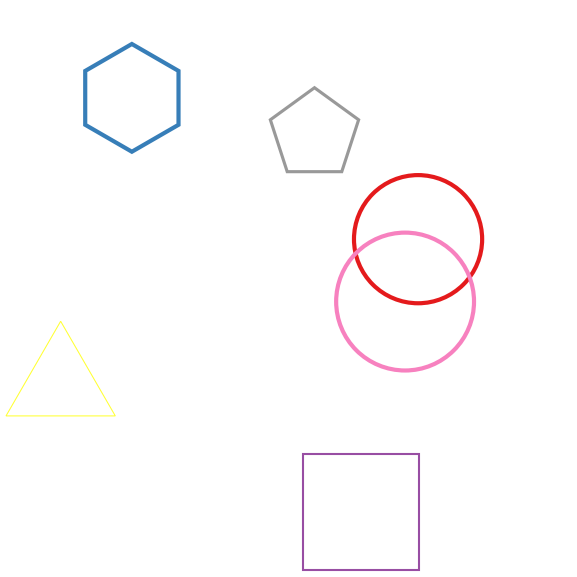[{"shape": "circle", "thickness": 2, "radius": 0.55, "center": [0.724, 0.585]}, {"shape": "hexagon", "thickness": 2, "radius": 0.47, "center": [0.228, 0.83]}, {"shape": "square", "thickness": 1, "radius": 0.5, "center": [0.625, 0.113]}, {"shape": "triangle", "thickness": 0.5, "radius": 0.55, "center": [0.105, 0.334]}, {"shape": "circle", "thickness": 2, "radius": 0.6, "center": [0.701, 0.477]}, {"shape": "pentagon", "thickness": 1.5, "radius": 0.4, "center": [0.545, 0.767]}]